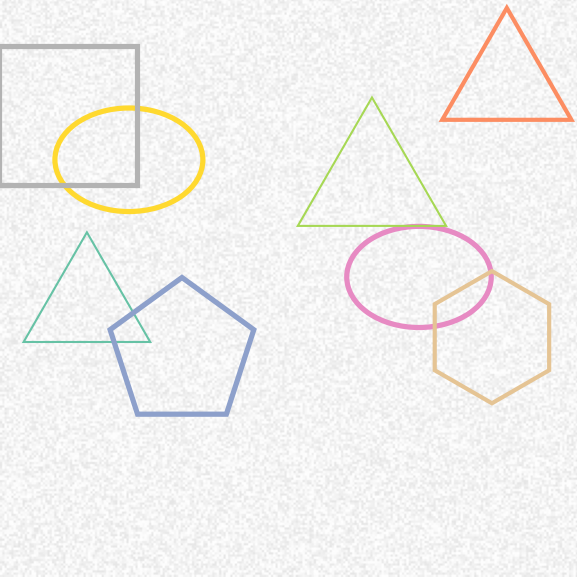[{"shape": "triangle", "thickness": 1, "radius": 0.63, "center": [0.151, 0.47]}, {"shape": "triangle", "thickness": 2, "radius": 0.65, "center": [0.878, 0.856]}, {"shape": "pentagon", "thickness": 2.5, "radius": 0.65, "center": [0.315, 0.388]}, {"shape": "oval", "thickness": 2.5, "radius": 0.63, "center": [0.726, 0.52]}, {"shape": "triangle", "thickness": 1, "radius": 0.74, "center": [0.644, 0.682]}, {"shape": "oval", "thickness": 2.5, "radius": 0.64, "center": [0.223, 0.722]}, {"shape": "hexagon", "thickness": 2, "radius": 0.57, "center": [0.852, 0.415]}, {"shape": "square", "thickness": 2.5, "radius": 0.6, "center": [0.118, 0.799]}]